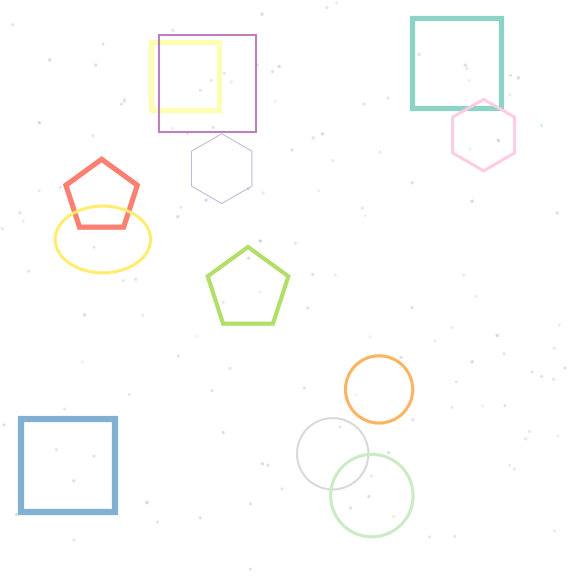[{"shape": "square", "thickness": 2.5, "radius": 0.39, "center": [0.79, 0.891]}, {"shape": "square", "thickness": 2.5, "radius": 0.29, "center": [0.32, 0.867]}, {"shape": "hexagon", "thickness": 0.5, "radius": 0.3, "center": [0.384, 0.707]}, {"shape": "pentagon", "thickness": 2.5, "radius": 0.33, "center": [0.176, 0.658]}, {"shape": "square", "thickness": 3, "radius": 0.4, "center": [0.118, 0.193]}, {"shape": "circle", "thickness": 1.5, "radius": 0.29, "center": [0.656, 0.325]}, {"shape": "pentagon", "thickness": 2, "radius": 0.37, "center": [0.429, 0.498]}, {"shape": "hexagon", "thickness": 1.5, "radius": 0.31, "center": [0.837, 0.765]}, {"shape": "circle", "thickness": 1, "radius": 0.31, "center": [0.576, 0.213]}, {"shape": "square", "thickness": 1, "radius": 0.42, "center": [0.359, 0.855]}, {"shape": "circle", "thickness": 1.5, "radius": 0.36, "center": [0.644, 0.141]}, {"shape": "oval", "thickness": 1.5, "radius": 0.41, "center": [0.178, 0.584]}]